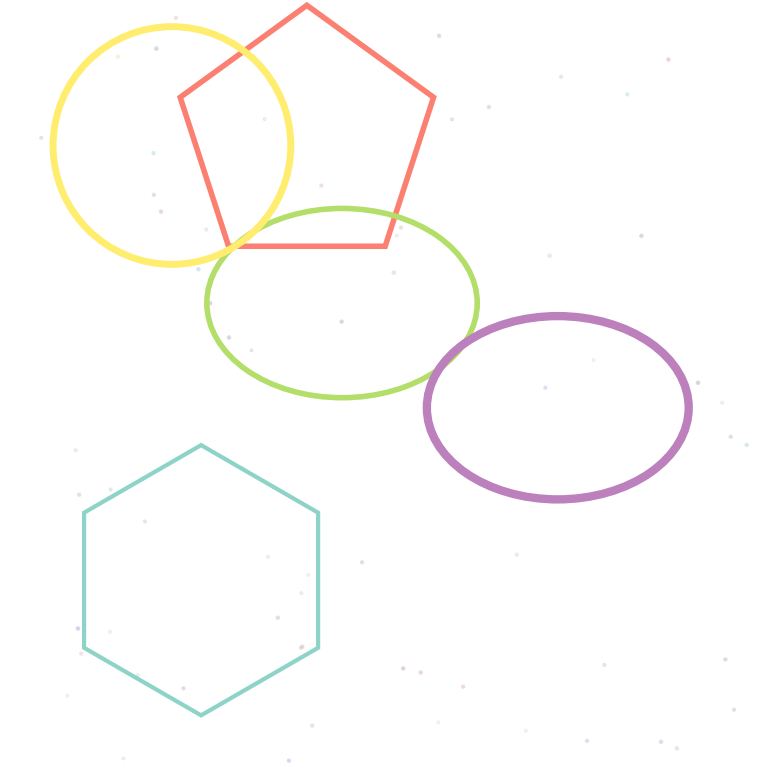[{"shape": "hexagon", "thickness": 1.5, "radius": 0.88, "center": [0.261, 0.246]}, {"shape": "pentagon", "thickness": 2, "radius": 0.86, "center": [0.399, 0.82]}, {"shape": "oval", "thickness": 2, "radius": 0.88, "center": [0.444, 0.606]}, {"shape": "oval", "thickness": 3, "radius": 0.85, "center": [0.724, 0.47]}, {"shape": "circle", "thickness": 2.5, "radius": 0.77, "center": [0.223, 0.811]}]